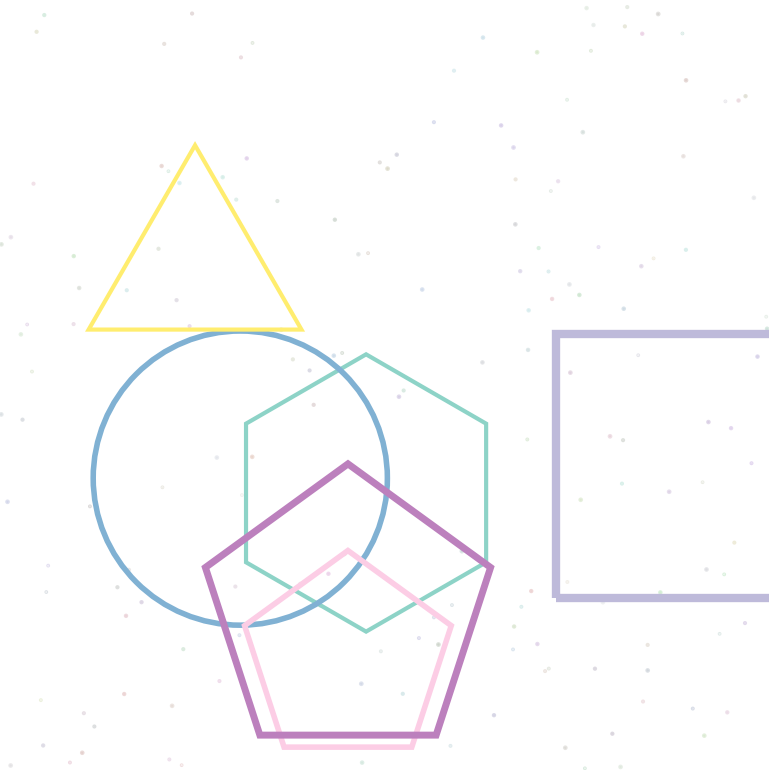[{"shape": "hexagon", "thickness": 1.5, "radius": 0.9, "center": [0.475, 0.36]}, {"shape": "square", "thickness": 3, "radius": 0.86, "center": [0.894, 0.394]}, {"shape": "circle", "thickness": 2, "radius": 0.96, "center": [0.312, 0.379]}, {"shape": "pentagon", "thickness": 2, "radius": 0.71, "center": [0.452, 0.144]}, {"shape": "pentagon", "thickness": 2.5, "radius": 0.97, "center": [0.452, 0.203]}, {"shape": "triangle", "thickness": 1.5, "radius": 0.8, "center": [0.253, 0.652]}]